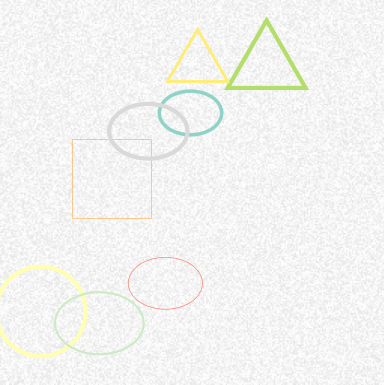[{"shape": "oval", "thickness": 2.5, "radius": 0.41, "center": [0.495, 0.707]}, {"shape": "circle", "thickness": 3, "radius": 0.58, "center": [0.106, 0.191]}, {"shape": "oval", "thickness": 0.5, "radius": 0.48, "center": [0.43, 0.264]}, {"shape": "square", "thickness": 0.5, "radius": 0.51, "center": [0.291, 0.537]}, {"shape": "triangle", "thickness": 3, "radius": 0.58, "center": [0.693, 0.83]}, {"shape": "oval", "thickness": 3, "radius": 0.51, "center": [0.385, 0.659]}, {"shape": "oval", "thickness": 1.5, "radius": 0.58, "center": [0.258, 0.16]}, {"shape": "triangle", "thickness": 2, "radius": 0.45, "center": [0.513, 0.834]}]